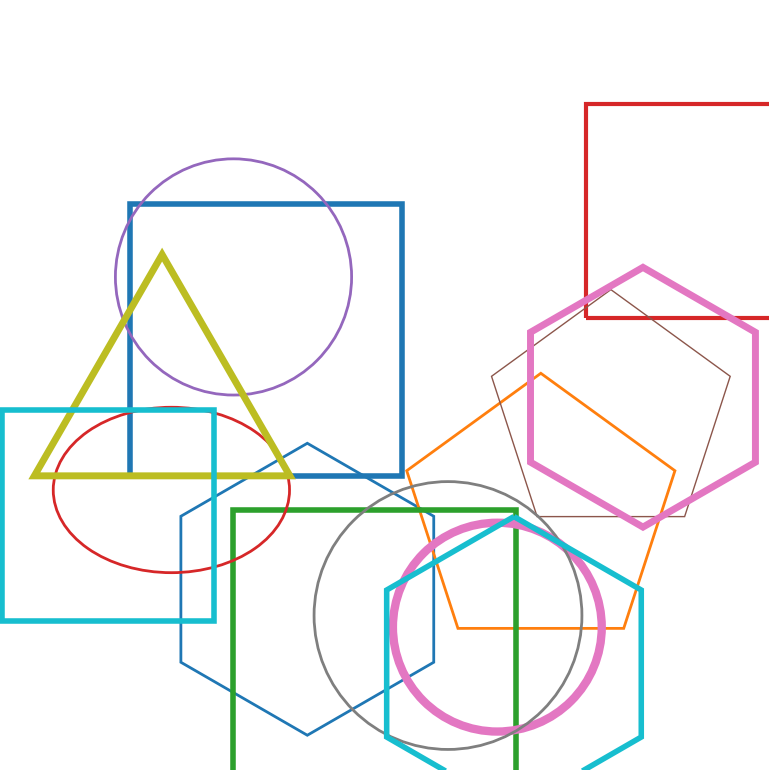[{"shape": "hexagon", "thickness": 1, "radius": 0.95, "center": [0.399, 0.235]}, {"shape": "square", "thickness": 2, "radius": 0.89, "center": [0.345, 0.559]}, {"shape": "pentagon", "thickness": 1, "radius": 0.92, "center": [0.702, 0.332]}, {"shape": "square", "thickness": 2, "radius": 0.92, "center": [0.486, 0.154]}, {"shape": "square", "thickness": 1.5, "radius": 0.69, "center": [0.9, 0.726]}, {"shape": "oval", "thickness": 1, "radius": 0.77, "center": [0.223, 0.364]}, {"shape": "circle", "thickness": 1, "radius": 0.77, "center": [0.303, 0.64]}, {"shape": "pentagon", "thickness": 0.5, "radius": 0.81, "center": [0.793, 0.461]}, {"shape": "hexagon", "thickness": 2.5, "radius": 0.84, "center": [0.835, 0.484]}, {"shape": "circle", "thickness": 3, "radius": 0.68, "center": [0.646, 0.186]}, {"shape": "circle", "thickness": 1, "radius": 0.87, "center": [0.582, 0.201]}, {"shape": "triangle", "thickness": 2.5, "radius": 0.96, "center": [0.211, 0.478]}, {"shape": "square", "thickness": 2, "radius": 0.69, "center": [0.14, 0.33]}, {"shape": "hexagon", "thickness": 2, "radius": 0.95, "center": [0.667, 0.138]}]